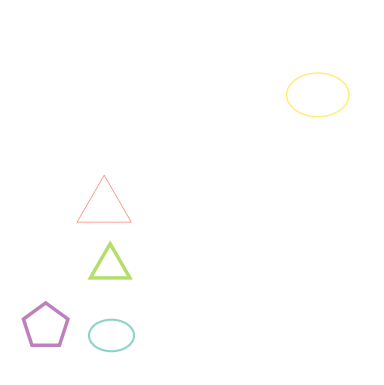[{"shape": "oval", "thickness": 1.5, "radius": 0.29, "center": [0.29, 0.129]}, {"shape": "triangle", "thickness": 0.5, "radius": 0.41, "center": [0.271, 0.464]}, {"shape": "triangle", "thickness": 2.5, "radius": 0.3, "center": [0.286, 0.308]}, {"shape": "pentagon", "thickness": 2.5, "radius": 0.3, "center": [0.119, 0.152]}, {"shape": "oval", "thickness": 1, "radius": 0.41, "center": [0.825, 0.754]}]